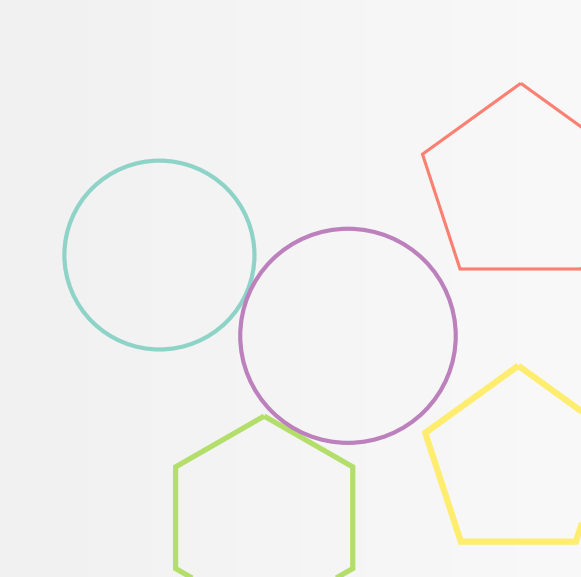[{"shape": "circle", "thickness": 2, "radius": 0.82, "center": [0.274, 0.557]}, {"shape": "pentagon", "thickness": 1.5, "radius": 0.89, "center": [0.896, 0.677]}, {"shape": "hexagon", "thickness": 2.5, "radius": 0.88, "center": [0.455, 0.103]}, {"shape": "circle", "thickness": 2, "radius": 0.93, "center": [0.599, 0.418]}, {"shape": "pentagon", "thickness": 3, "radius": 0.84, "center": [0.892, 0.197]}]